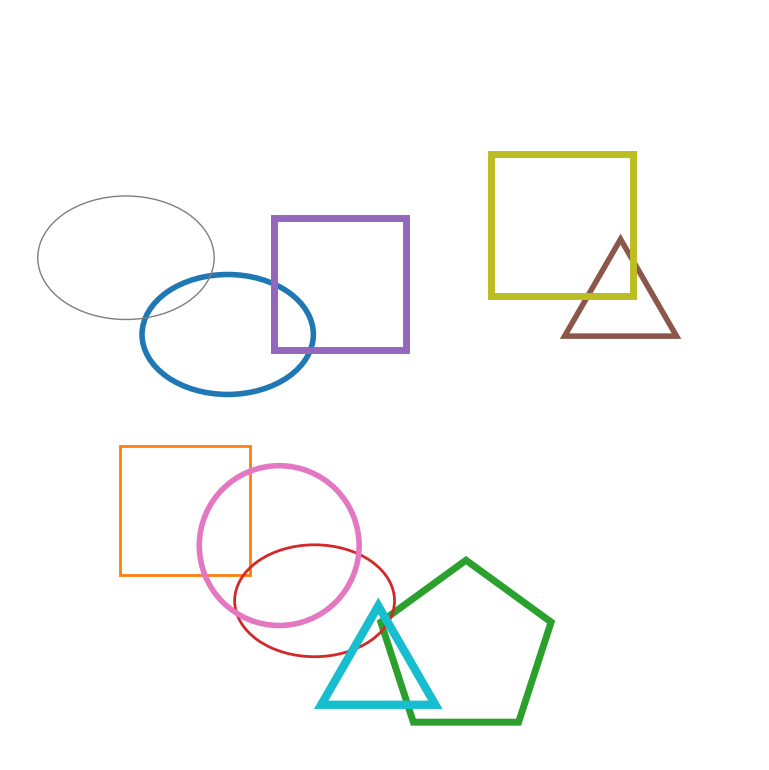[{"shape": "oval", "thickness": 2, "radius": 0.56, "center": [0.296, 0.566]}, {"shape": "square", "thickness": 1, "radius": 0.42, "center": [0.24, 0.337]}, {"shape": "pentagon", "thickness": 2.5, "radius": 0.58, "center": [0.605, 0.156]}, {"shape": "oval", "thickness": 1, "radius": 0.52, "center": [0.409, 0.22]}, {"shape": "square", "thickness": 2.5, "radius": 0.43, "center": [0.442, 0.632]}, {"shape": "triangle", "thickness": 2, "radius": 0.42, "center": [0.806, 0.605]}, {"shape": "circle", "thickness": 2, "radius": 0.52, "center": [0.363, 0.291]}, {"shape": "oval", "thickness": 0.5, "radius": 0.57, "center": [0.164, 0.665]}, {"shape": "square", "thickness": 2.5, "radius": 0.46, "center": [0.73, 0.708]}, {"shape": "triangle", "thickness": 3, "radius": 0.43, "center": [0.491, 0.128]}]